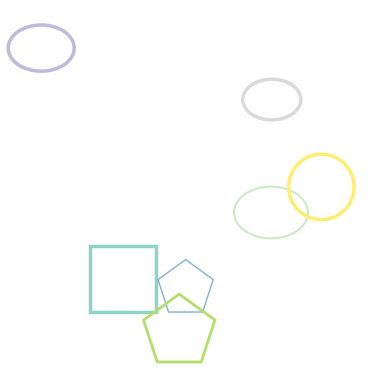[{"shape": "square", "thickness": 2.5, "radius": 0.43, "center": [0.319, 0.275]}, {"shape": "oval", "thickness": 2.5, "radius": 0.43, "center": [0.107, 0.875]}, {"shape": "pentagon", "thickness": 1, "radius": 0.38, "center": [0.482, 0.25]}, {"shape": "pentagon", "thickness": 2, "radius": 0.49, "center": [0.465, 0.139]}, {"shape": "oval", "thickness": 2.5, "radius": 0.38, "center": [0.706, 0.741]}, {"shape": "oval", "thickness": 1.5, "radius": 0.48, "center": [0.704, 0.448]}, {"shape": "circle", "thickness": 2.5, "radius": 0.43, "center": [0.835, 0.514]}]